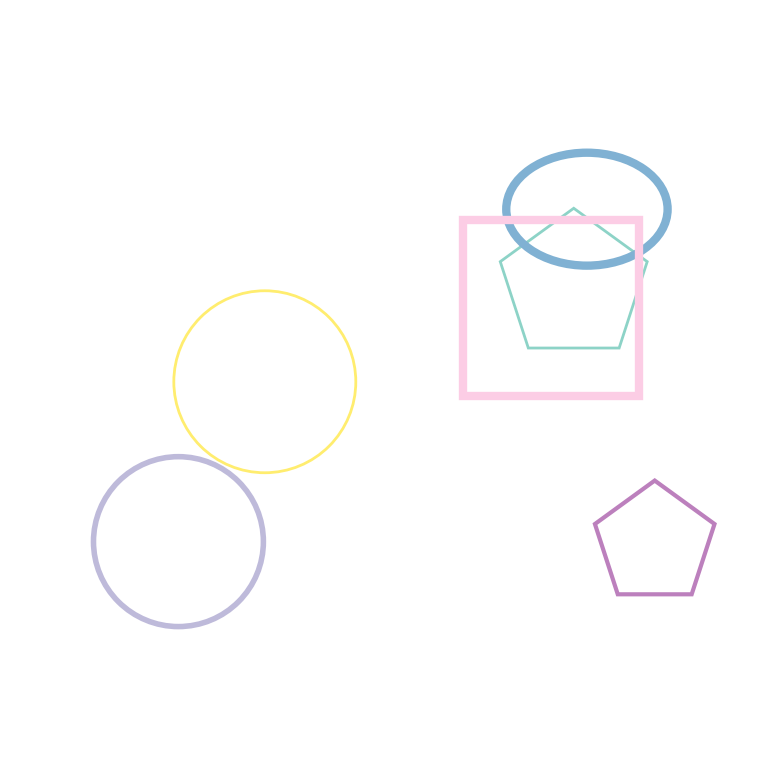[{"shape": "pentagon", "thickness": 1, "radius": 0.5, "center": [0.745, 0.629]}, {"shape": "circle", "thickness": 2, "radius": 0.55, "center": [0.232, 0.297]}, {"shape": "oval", "thickness": 3, "radius": 0.52, "center": [0.762, 0.728]}, {"shape": "square", "thickness": 3, "radius": 0.57, "center": [0.716, 0.6]}, {"shape": "pentagon", "thickness": 1.5, "radius": 0.41, "center": [0.85, 0.294]}, {"shape": "circle", "thickness": 1, "radius": 0.59, "center": [0.344, 0.504]}]